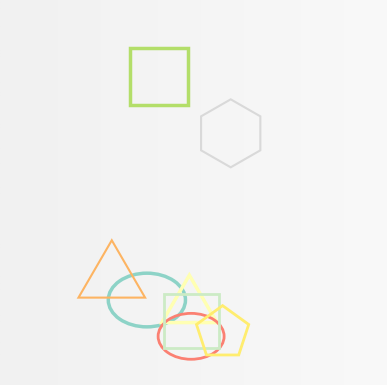[{"shape": "oval", "thickness": 2.5, "radius": 0.5, "center": [0.379, 0.221]}, {"shape": "triangle", "thickness": 2.5, "radius": 0.41, "center": [0.489, 0.203]}, {"shape": "oval", "thickness": 2, "radius": 0.43, "center": [0.493, 0.126]}, {"shape": "triangle", "thickness": 1.5, "radius": 0.5, "center": [0.288, 0.277]}, {"shape": "square", "thickness": 2.5, "radius": 0.37, "center": [0.41, 0.801]}, {"shape": "hexagon", "thickness": 1.5, "radius": 0.44, "center": [0.595, 0.654]}, {"shape": "square", "thickness": 2, "radius": 0.35, "center": [0.494, 0.167]}, {"shape": "pentagon", "thickness": 2, "radius": 0.35, "center": [0.574, 0.135]}]